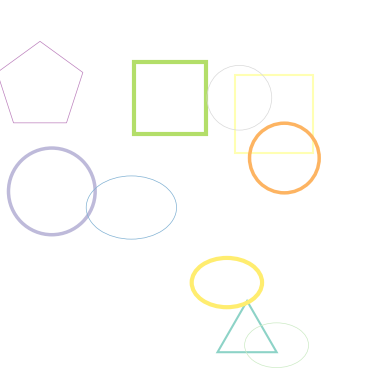[{"shape": "triangle", "thickness": 1.5, "radius": 0.44, "center": [0.642, 0.13]}, {"shape": "square", "thickness": 1.5, "radius": 0.51, "center": [0.713, 0.704]}, {"shape": "circle", "thickness": 2.5, "radius": 0.56, "center": [0.135, 0.503]}, {"shape": "oval", "thickness": 0.5, "radius": 0.59, "center": [0.341, 0.461]}, {"shape": "circle", "thickness": 2.5, "radius": 0.45, "center": [0.739, 0.59]}, {"shape": "square", "thickness": 3, "radius": 0.47, "center": [0.441, 0.746]}, {"shape": "circle", "thickness": 0.5, "radius": 0.42, "center": [0.622, 0.746]}, {"shape": "pentagon", "thickness": 0.5, "radius": 0.59, "center": [0.104, 0.776]}, {"shape": "oval", "thickness": 0.5, "radius": 0.42, "center": [0.718, 0.103]}, {"shape": "oval", "thickness": 3, "radius": 0.46, "center": [0.589, 0.266]}]